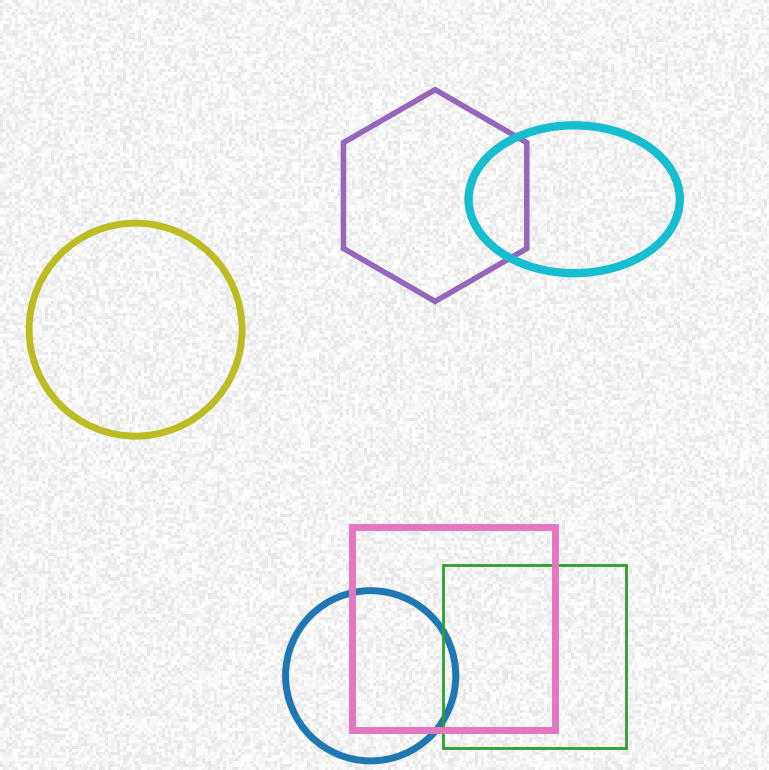[{"shape": "circle", "thickness": 2.5, "radius": 0.55, "center": [0.481, 0.122]}, {"shape": "square", "thickness": 1, "radius": 0.6, "center": [0.694, 0.148]}, {"shape": "hexagon", "thickness": 2, "radius": 0.69, "center": [0.565, 0.746]}, {"shape": "square", "thickness": 2.5, "radius": 0.66, "center": [0.589, 0.184]}, {"shape": "circle", "thickness": 2.5, "radius": 0.69, "center": [0.176, 0.572]}, {"shape": "oval", "thickness": 3, "radius": 0.69, "center": [0.746, 0.741]}]